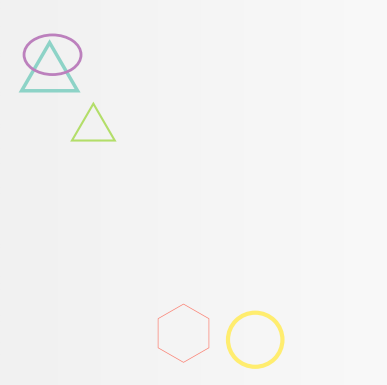[{"shape": "triangle", "thickness": 2.5, "radius": 0.42, "center": [0.128, 0.806]}, {"shape": "hexagon", "thickness": 0.5, "radius": 0.38, "center": [0.474, 0.135]}, {"shape": "triangle", "thickness": 1.5, "radius": 0.32, "center": [0.241, 0.667]}, {"shape": "oval", "thickness": 2, "radius": 0.37, "center": [0.136, 0.858]}, {"shape": "circle", "thickness": 3, "radius": 0.35, "center": [0.659, 0.118]}]